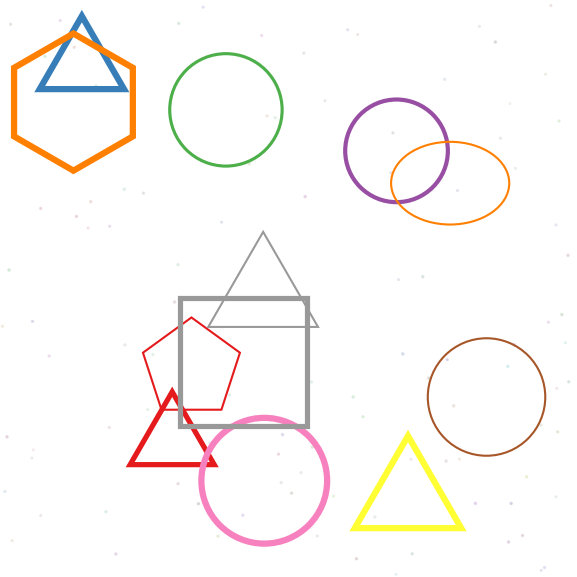[{"shape": "triangle", "thickness": 2.5, "radius": 0.42, "center": [0.298, 0.237]}, {"shape": "pentagon", "thickness": 1, "radius": 0.44, "center": [0.332, 0.361]}, {"shape": "triangle", "thickness": 3, "radius": 0.42, "center": [0.142, 0.887]}, {"shape": "circle", "thickness": 1.5, "radius": 0.49, "center": [0.391, 0.809]}, {"shape": "circle", "thickness": 2, "radius": 0.44, "center": [0.687, 0.738]}, {"shape": "oval", "thickness": 1, "radius": 0.51, "center": [0.78, 0.682]}, {"shape": "hexagon", "thickness": 3, "radius": 0.59, "center": [0.127, 0.822]}, {"shape": "triangle", "thickness": 3, "radius": 0.53, "center": [0.707, 0.138]}, {"shape": "circle", "thickness": 1, "radius": 0.51, "center": [0.842, 0.312]}, {"shape": "circle", "thickness": 3, "radius": 0.54, "center": [0.458, 0.167]}, {"shape": "triangle", "thickness": 1, "radius": 0.55, "center": [0.456, 0.488]}, {"shape": "square", "thickness": 2.5, "radius": 0.55, "center": [0.421, 0.372]}]